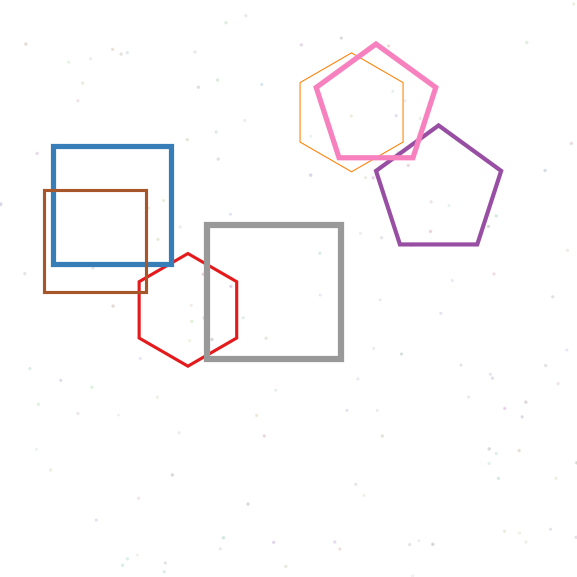[{"shape": "hexagon", "thickness": 1.5, "radius": 0.49, "center": [0.325, 0.463]}, {"shape": "square", "thickness": 2.5, "radius": 0.51, "center": [0.195, 0.644]}, {"shape": "pentagon", "thickness": 2, "radius": 0.57, "center": [0.759, 0.668]}, {"shape": "hexagon", "thickness": 0.5, "radius": 0.51, "center": [0.609, 0.805]}, {"shape": "square", "thickness": 1.5, "radius": 0.44, "center": [0.164, 0.581]}, {"shape": "pentagon", "thickness": 2.5, "radius": 0.54, "center": [0.651, 0.814]}, {"shape": "square", "thickness": 3, "radius": 0.58, "center": [0.474, 0.493]}]